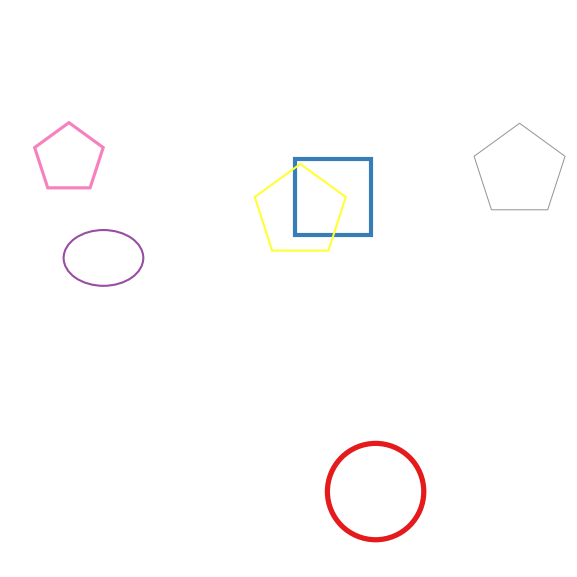[{"shape": "circle", "thickness": 2.5, "radius": 0.42, "center": [0.65, 0.148]}, {"shape": "square", "thickness": 2, "radius": 0.33, "center": [0.577, 0.657]}, {"shape": "oval", "thickness": 1, "radius": 0.34, "center": [0.179, 0.553]}, {"shape": "pentagon", "thickness": 1, "radius": 0.41, "center": [0.52, 0.632]}, {"shape": "pentagon", "thickness": 1.5, "radius": 0.31, "center": [0.119, 0.724]}, {"shape": "pentagon", "thickness": 0.5, "radius": 0.41, "center": [0.9, 0.703]}]